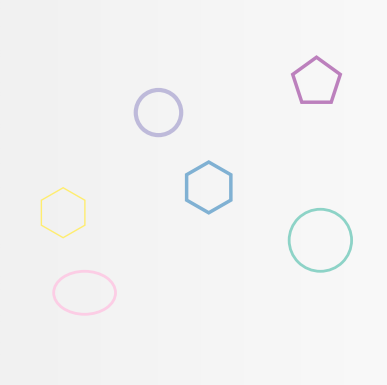[{"shape": "circle", "thickness": 2, "radius": 0.4, "center": [0.827, 0.376]}, {"shape": "circle", "thickness": 3, "radius": 0.29, "center": [0.409, 0.708]}, {"shape": "hexagon", "thickness": 2.5, "radius": 0.33, "center": [0.539, 0.513]}, {"shape": "oval", "thickness": 2, "radius": 0.4, "center": [0.218, 0.24]}, {"shape": "pentagon", "thickness": 2.5, "radius": 0.32, "center": [0.817, 0.787]}, {"shape": "hexagon", "thickness": 1, "radius": 0.32, "center": [0.163, 0.447]}]